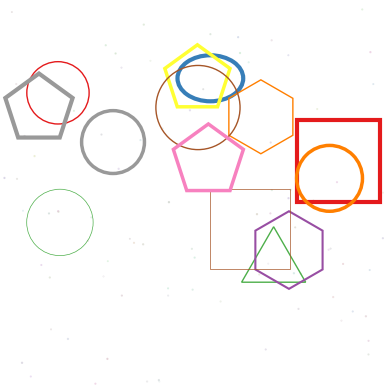[{"shape": "circle", "thickness": 1, "radius": 0.4, "center": [0.151, 0.759]}, {"shape": "square", "thickness": 3, "radius": 0.54, "center": [0.88, 0.582]}, {"shape": "oval", "thickness": 3, "radius": 0.43, "center": [0.546, 0.797]}, {"shape": "triangle", "thickness": 1, "radius": 0.48, "center": [0.711, 0.315]}, {"shape": "circle", "thickness": 0.5, "radius": 0.43, "center": [0.156, 0.422]}, {"shape": "hexagon", "thickness": 1.5, "radius": 0.5, "center": [0.751, 0.351]}, {"shape": "hexagon", "thickness": 1, "radius": 0.48, "center": [0.678, 0.697]}, {"shape": "circle", "thickness": 2.5, "radius": 0.43, "center": [0.856, 0.537]}, {"shape": "pentagon", "thickness": 2.5, "radius": 0.44, "center": [0.513, 0.795]}, {"shape": "square", "thickness": 0.5, "radius": 0.52, "center": [0.649, 0.405]}, {"shape": "circle", "thickness": 1, "radius": 0.55, "center": [0.514, 0.721]}, {"shape": "pentagon", "thickness": 2.5, "radius": 0.48, "center": [0.541, 0.582]}, {"shape": "circle", "thickness": 2.5, "radius": 0.41, "center": [0.294, 0.631]}, {"shape": "pentagon", "thickness": 3, "radius": 0.46, "center": [0.101, 0.717]}]